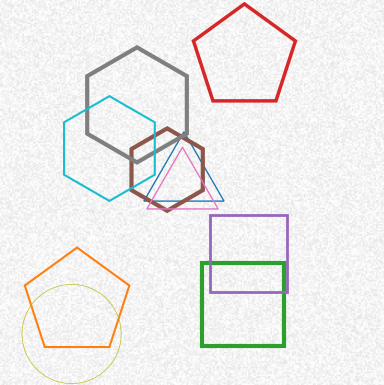[{"shape": "triangle", "thickness": 1, "radius": 0.6, "center": [0.478, 0.538]}, {"shape": "pentagon", "thickness": 1.5, "radius": 0.71, "center": [0.2, 0.214]}, {"shape": "square", "thickness": 3, "radius": 0.54, "center": [0.631, 0.209]}, {"shape": "pentagon", "thickness": 2.5, "radius": 0.7, "center": [0.635, 0.851]}, {"shape": "square", "thickness": 2, "radius": 0.5, "center": [0.646, 0.342]}, {"shape": "hexagon", "thickness": 3, "radius": 0.53, "center": [0.434, 0.56]}, {"shape": "triangle", "thickness": 1, "radius": 0.53, "center": [0.474, 0.511]}, {"shape": "hexagon", "thickness": 3, "radius": 0.75, "center": [0.356, 0.728]}, {"shape": "circle", "thickness": 0.5, "radius": 0.64, "center": [0.186, 0.133]}, {"shape": "hexagon", "thickness": 1.5, "radius": 0.68, "center": [0.284, 0.614]}]